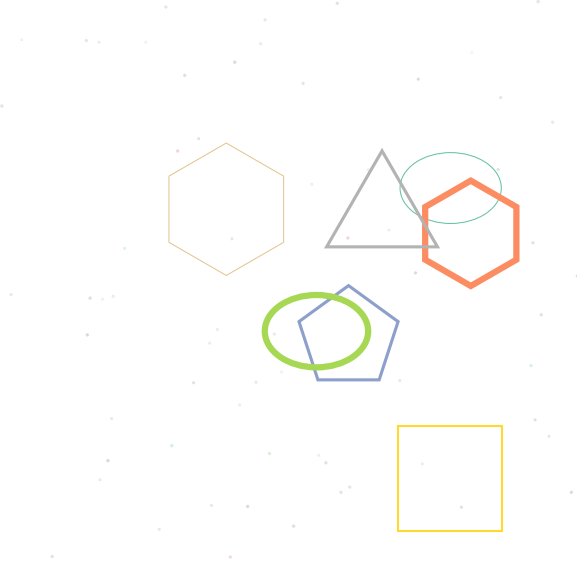[{"shape": "oval", "thickness": 0.5, "radius": 0.44, "center": [0.78, 0.674]}, {"shape": "hexagon", "thickness": 3, "radius": 0.46, "center": [0.815, 0.595]}, {"shape": "pentagon", "thickness": 1.5, "radius": 0.45, "center": [0.604, 0.414]}, {"shape": "oval", "thickness": 3, "radius": 0.45, "center": [0.548, 0.426]}, {"shape": "square", "thickness": 1, "radius": 0.45, "center": [0.78, 0.171]}, {"shape": "hexagon", "thickness": 0.5, "radius": 0.57, "center": [0.392, 0.637]}, {"shape": "triangle", "thickness": 1.5, "radius": 0.55, "center": [0.662, 0.627]}]